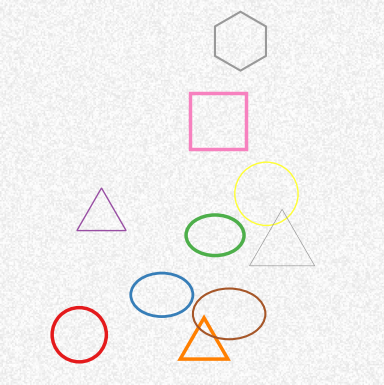[{"shape": "circle", "thickness": 2.5, "radius": 0.35, "center": [0.206, 0.131]}, {"shape": "oval", "thickness": 2, "radius": 0.4, "center": [0.42, 0.234]}, {"shape": "oval", "thickness": 2.5, "radius": 0.38, "center": [0.559, 0.389]}, {"shape": "triangle", "thickness": 1, "radius": 0.37, "center": [0.264, 0.438]}, {"shape": "triangle", "thickness": 2.5, "radius": 0.36, "center": [0.53, 0.103]}, {"shape": "circle", "thickness": 1, "radius": 0.41, "center": [0.692, 0.497]}, {"shape": "oval", "thickness": 1.5, "radius": 0.47, "center": [0.595, 0.185]}, {"shape": "square", "thickness": 2.5, "radius": 0.36, "center": [0.567, 0.685]}, {"shape": "triangle", "thickness": 0.5, "radius": 0.49, "center": [0.733, 0.359]}, {"shape": "hexagon", "thickness": 1.5, "radius": 0.38, "center": [0.625, 0.893]}]